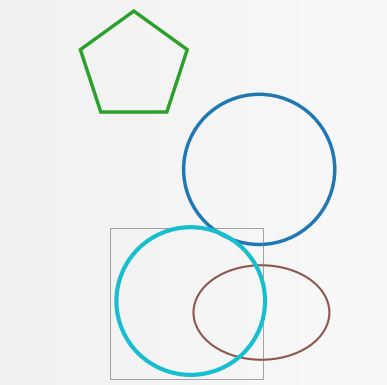[{"shape": "circle", "thickness": 2.5, "radius": 0.98, "center": [0.669, 0.56]}, {"shape": "pentagon", "thickness": 2.5, "radius": 0.72, "center": [0.345, 0.826]}, {"shape": "oval", "thickness": 1.5, "radius": 0.88, "center": [0.675, 0.188]}, {"shape": "square", "thickness": 0.5, "radius": 0.98, "center": [0.481, 0.212]}, {"shape": "circle", "thickness": 3, "radius": 0.96, "center": [0.492, 0.218]}]